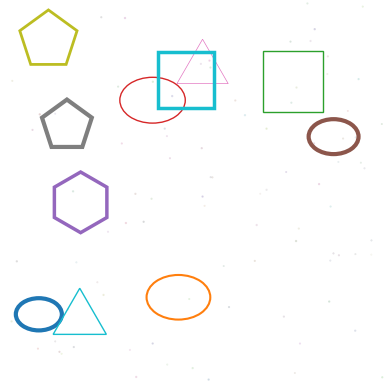[{"shape": "oval", "thickness": 3, "radius": 0.3, "center": [0.101, 0.184]}, {"shape": "oval", "thickness": 1.5, "radius": 0.41, "center": [0.463, 0.228]}, {"shape": "square", "thickness": 1, "radius": 0.39, "center": [0.761, 0.788]}, {"shape": "oval", "thickness": 1, "radius": 0.42, "center": [0.396, 0.74]}, {"shape": "hexagon", "thickness": 2.5, "radius": 0.39, "center": [0.209, 0.474]}, {"shape": "oval", "thickness": 3, "radius": 0.32, "center": [0.866, 0.645]}, {"shape": "triangle", "thickness": 0.5, "radius": 0.38, "center": [0.526, 0.821]}, {"shape": "pentagon", "thickness": 3, "radius": 0.34, "center": [0.174, 0.673]}, {"shape": "pentagon", "thickness": 2, "radius": 0.39, "center": [0.126, 0.896]}, {"shape": "square", "thickness": 2.5, "radius": 0.36, "center": [0.484, 0.792]}, {"shape": "triangle", "thickness": 1, "radius": 0.4, "center": [0.207, 0.171]}]